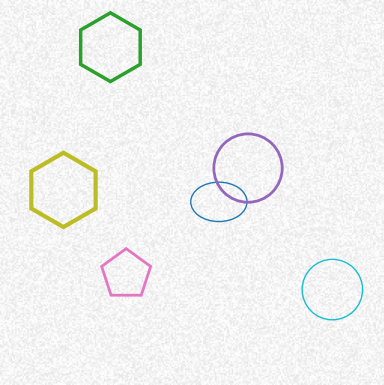[{"shape": "oval", "thickness": 1, "radius": 0.37, "center": [0.569, 0.476]}, {"shape": "hexagon", "thickness": 2.5, "radius": 0.45, "center": [0.287, 0.877]}, {"shape": "circle", "thickness": 2, "radius": 0.44, "center": [0.644, 0.563]}, {"shape": "pentagon", "thickness": 2, "radius": 0.33, "center": [0.328, 0.287]}, {"shape": "hexagon", "thickness": 3, "radius": 0.48, "center": [0.165, 0.507]}, {"shape": "circle", "thickness": 1, "radius": 0.39, "center": [0.863, 0.248]}]